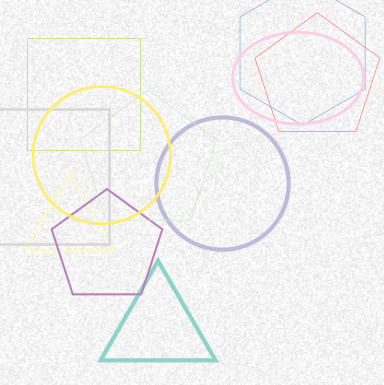[{"shape": "triangle", "thickness": 3, "radius": 0.86, "center": [0.411, 0.15]}, {"shape": "triangle", "thickness": 1, "radius": 0.68, "center": [0.181, 0.416]}, {"shape": "circle", "thickness": 3, "radius": 0.86, "center": [0.578, 0.523]}, {"shape": "pentagon", "thickness": 0.5, "radius": 0.85, "center": [0.824, 0.797]}, {"shape": "hexagon", "thickness": 0.5, "radius": 0.94, "center": [0.786, 0.862]}, {"shape": "square", "thickness": 0.5, "radius": 0.73, "center": [0.216, 0.756]}, {"shape": "oval", "thickness": 2, "radius": 0.85, "center": [0.774, 0.797]}, {"shape": "square", "thickness": 2, "radius": 0.88, "center": [0.108, 0.542]}, {"shape": "pentagon", "thickness": 1.5, "radius": 0.76, "center": [0.278, 0.358]}, {"shape": "pentagon", "thickness": 0.5, "radius": 0.93, "center": [0.385, 0.579]}, {"shape": "circle", "thickness": 2, "radius": 0.89, "center": [0.264, 0.597]}]